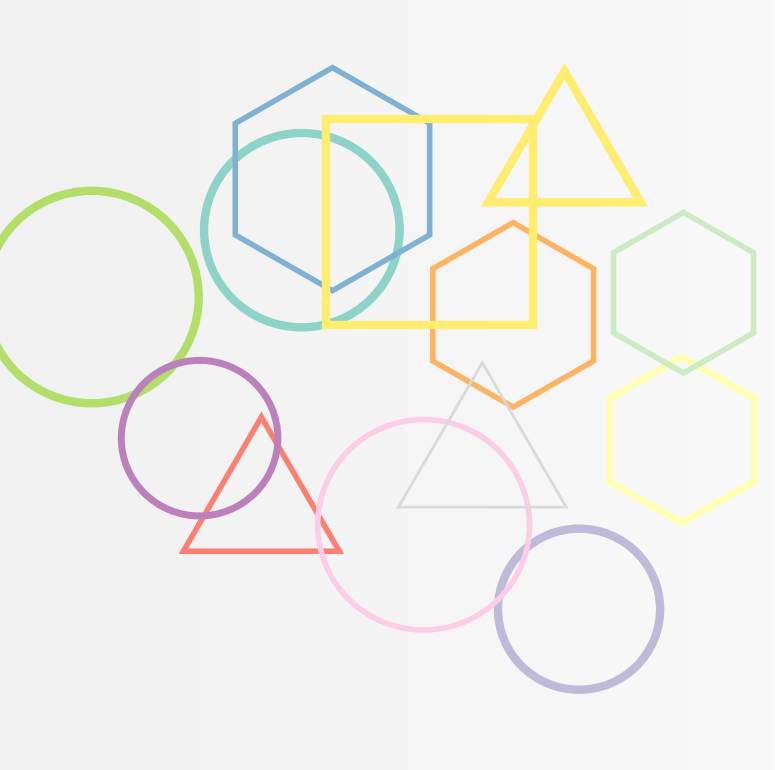[{"shape": "circle", "thickness": 3, "radius": 0.63, "center": [0.389, 0.701]}, {"shape": "hexagon", "thickness": 2.5, "radius": 0.54, "center": [0.88, 0.429]}, {"shape": "circle", "thickness": 3, "radius": 0.52, "center": [0.747, 0.209]}, {"shape": "triangle", "thickness": 2, "radius": 0.58, "center": [0.337, 0.342]}, {"shape": "hexagon", "thickness": 2, "radius": 0.72, "center": [0.429, 0.767]}, {"shape": "hexagon", "thickness": 2, "radius": 0.6, "center": [0.662, 0.591]}, {"shape": "circle", "thickness": 3, "radius": 0.69, "center": [0.118, 0.614]}, {"shape": "circle", "thickness": 2, "radius": 0.68, "center": [0.547, 0.318]}, {"shape": "triangle", "thickness": 1, "radius": 0.62, "center": [0.622, 0.404]}, {"shape": "circle", "thickness": 2.5, "radius": 0.51, "center": [0.258, 0.431]}, {"shape": "hexagon", "thickness": 2, "radius": 0.52, "center": [0.882, 0.62]}, {"shape": "square", "thickness": 3, "radius": 0.67, "center": [0.554, 0.712]}, {"shape": "triangle", "thickness": 3, "radius": 0.57, "center": [0.728, 0.794]}]